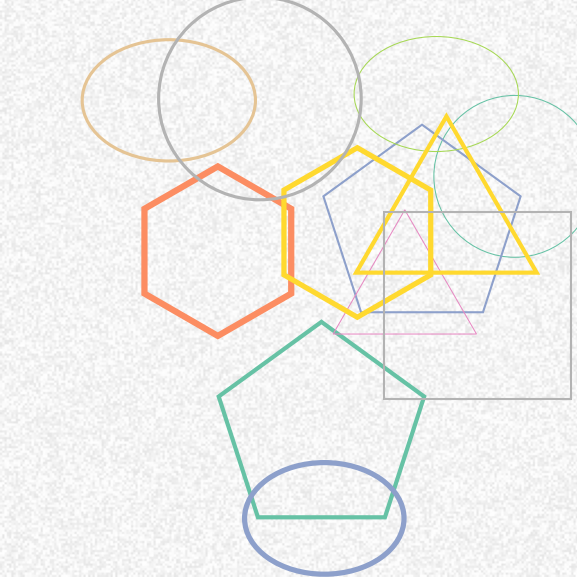[{"shape": "circle", "thickness": 0.5, "radius": 0.7, "center": [0.891, 0.694]}, {"shape": "pentagon", "thickness": 2, "radius": 0.94, "center": [0.557, 0.255]}, {"shape": "hexagon", "thickness": 3, "radius": 0.73, "center": [0.377, 0.564]}, {"shape": "oval", "thickness": 2.5, "radius": 0.69, "center": [0.562, 0.101]}, {"shape": "pentagon", "thickness": 1, "radius": 0.9, "center": [0.731, 0.604]}, {"shape": "triangle", "thickness": 0.5, "radius": 0.72, "center": [0.701, 0.492]}, {"shape": "oval", "thickness": 0.5, "radius": 0.71, "center": [0.755, 0.836]}, {"shape": "triangle", "thickness": 2, "radius": 0.9, "center": [0.773, 0.617]}, {"shape": "hexagon", "thickness": 2.5, "radius": 0.73, "center": [0.619, 0.597]}, {"shape": "oval", "thickness": 1.5, "radius": 0.75, "center": [0.292, 0.825]}, {"shape": "square", "thickness": 1, "radius": 0.81, "center": [0.826, 0.47]}, {"shape": "circle", "thickness": 1.5, "radius": 0.88, "center": [0.45, 0.829]}]